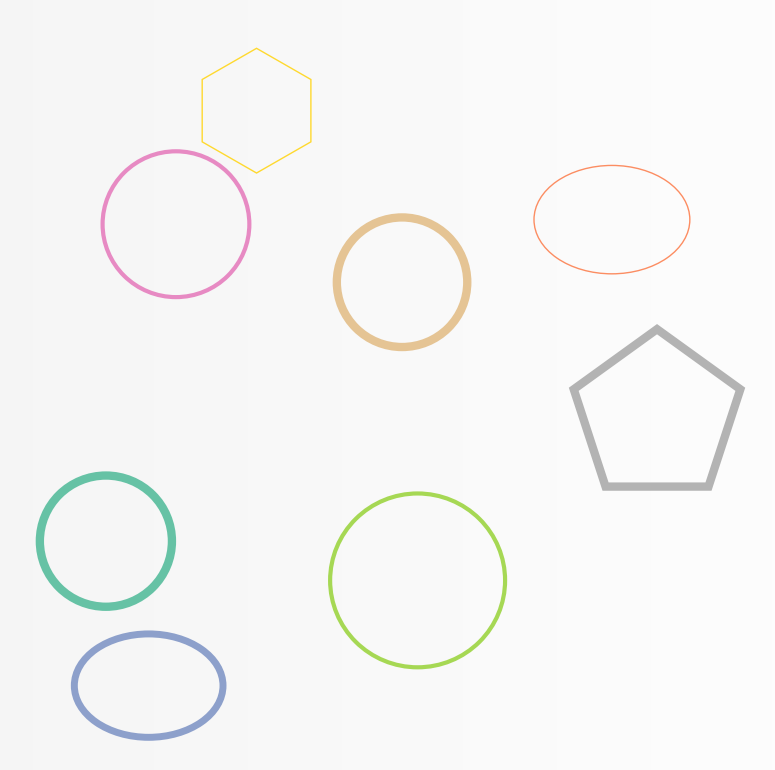[{"shape": "circle", "thickness": 3, "radius": 0.43, "center": [0.137, 0.297]}, {"shape": "oval", "thickness": 0.5, "radius": 0.5, "center": [0.79, 0.715]}, {"shape": "oval", "thickness": 2.5, "radius": 0.48, "center": [0.192, 0.11]}, {"shape": "circle", "thickness": 1.5, "radius": 0.47, "center": [0.227, 0.709]}, {"shape": "circle", "thickness": 1.5, "radius": 0.56, "center": [0.539, 0.246]}, {"shape": "hexagon", "thickness": 0.5, "radius": 0.4, "center": [0.331, 0.856]}, {"shape": "circle", "thickness": 3, "radius": 0.42, "center": [0.519, 0.633]}, {"shape": "pentagon", "thickness": 3, "radius": 0.57, "center": [0.848, 0.459]}]